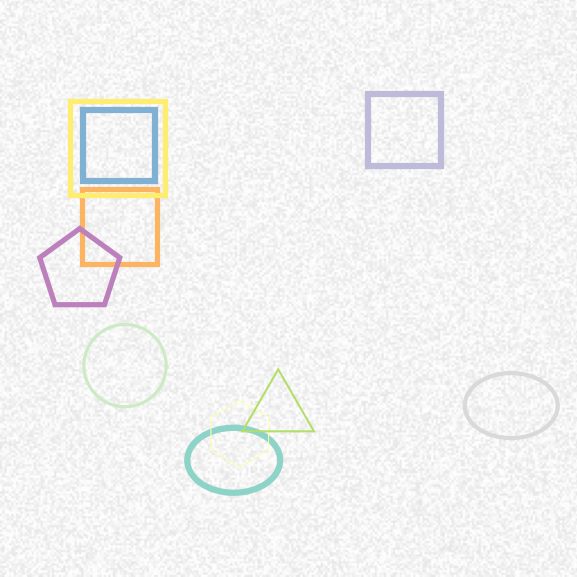[{"shape": "oval", "thickness": 3, "radius": 0.4, "center": [0.405, 0.202]}, {"shape": "hexagon", "thickness": 0.5, "radius": 0.29, "center": [0.415, 0.248]}, {"shape": "square", "thickness": 3, "radius": 0.31, "center": [0.7, 0.774]}, {"shape": "square", "thickness": 3, "radius": 0.31, "center": [0.206, 0.747]}, {"shape": "square", "thickness": 2.5, "radius": 0.33, "center": [0.207, 0.606]}, {"shape": "triangle", "thickness": 1, "radius": 0.36, "center": [0.482, 0.288]}, {"shape": "oval", "thickness": 2, "radius": 0.4, "center": [0.885, 0.297]}, {"shape": "pentagon", "thickness": 2.5, "radius": 0.36, "center": [0.138, 0.53]}, {"shape": "circle", "thickness": 1.5, "radius": 0.36, "center": [0.217, 0.366]}, {"shape": "square", "thickness": 2.5, "radius": 0.41, "center": [0.204, 0.743]}]